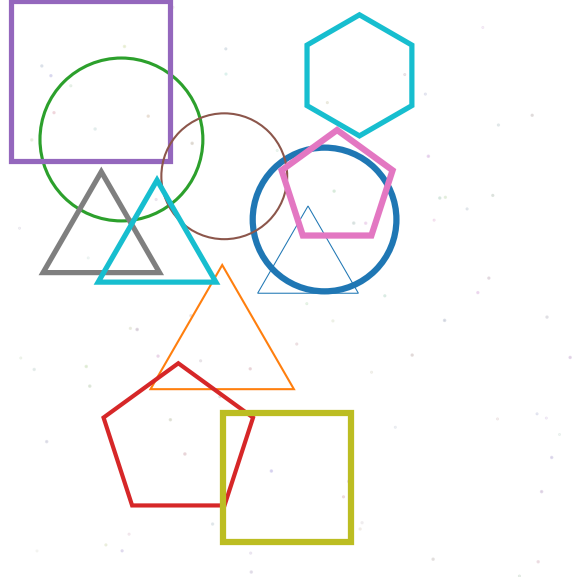[{"shape": "triangle", "thickness": 0.5, "radius": 0.5, "center": [0.533, 0.542]}, {"shape": "circle", "thickness": 3, "radius": 0.62, "center": [0.562, 0.619]}, {"shape": "triangle", "thickness": 1, "radius": 0.72, "center": [0.385, 0.397]}, {"shape": "circle", "thickness": 1.5, "radius": 0.71, "center": [0.21, 0.758]}, {"shape": "pentagon", "thickness": 2, "radius": 0.68, "center": [0.309, 0.234]}, {"shape": "square", "thickness": 2.5, "radius": 0.69, "center": [0.156, 0.859]}, {"shape": "circle", "thickness": 1, "radius": 0.54, "center": [0.388, 0.694]}, {"shape": "pentagon", "thickness": 3, "radius": 0.51, "center": [0.584, 0.673]}, {"shape": "triangle", "thickness": 2.5, "radius": 0.58, "center": [0.175, 0.585]}, {"shape": "square", "thickness": 3, "radius": 0.56, "center": [0.497, 0.173]}, {"shape": "triangle", "thickness": 2.5, "radius": 0.59, "center": [0.272, 0.569]}, {"shape": "hexagon", "thickness": 2.5, "radius": 0.52, "center": [0.622, 0.869]}]